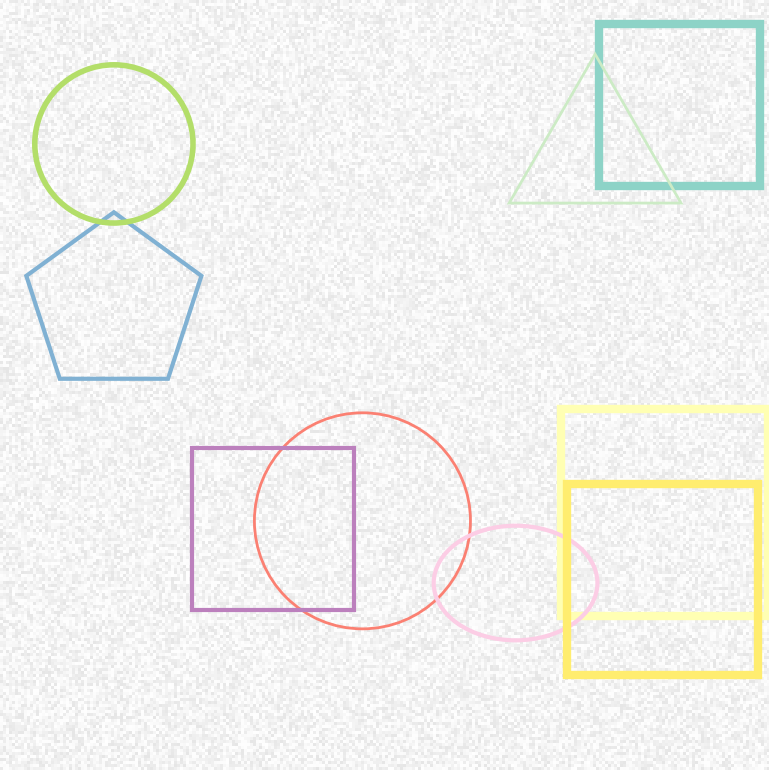[{"shape": "square", "thickness": 3, "radius": 0.52, "center": [0.882, 0.864]}, {"shape": "square", "thickness": 3, "radius": 0.67, "center": [0.863, 0.334]}, {"shape": "circle", "thickness": 1, "radius": 0.7, "center": [0.471, 0.324]}, {"shape": "pentagon", "thickness": 1.5, "radius": 0.6, "center": [0.148, 0.605]}, {"shape": "circle", "thickness": 2, "radius": 0.51, "center": [0.148, 0.813]}, {"shape": "oval", "thickness": 1.5, "radius": 0.53, "center": [0.67, 0.243]}, {"shape": "square", "thickness": 1.5, "radius": 0.52, "center": [0.354, 0.313]}, {"shape": "triangle", "thickness": 1, "radius": 0.64, "center": [0.773, 0.801]}, {"shape": "square", "thickness": 3, "radius": 0.62, "center": [0.86, 0.247]}]